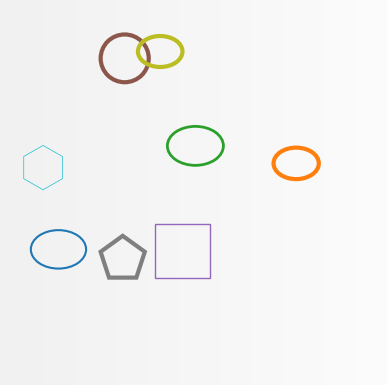[{"shape": "oval", "thickness": 1.5, "radius": 0.36, "center": [0.151, 0.352]}, {"shape": "oval", "thickness": 3, "radius": 0.29, "center": [0.764, 0.576]}, {"shape": "oval", "thickness": 2, "radius": 0.36, "center": [0.504, 0.621]}, {"shape": "square", "thickness": 1, "radius": 0.35, "center": [0.471, 0.349]}, {"shape": "circle", "thickness": 3, "radius": 0.31, "center": [0.322, 0.848]}, {"shape": "pentagon", "thickness": 3, "radius": 0.3, "center": [0.317, 0.327]}, {"shape": "oval", "thickness": 3, "radius": 0.29, "center": [0.413, 0.866]}, {"shape": "hexagon", "thickness": 0.5, "radius": 0.29, "center": [0.111, 0.565]}]